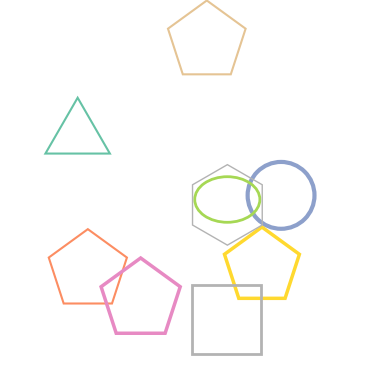[{"shape": "triangle", "thickness": 1.5, "radius": 0.48, "center": [0.202, 0.649]}, {"shape": "pentagon", "thickness": 1.5, "radius": 0.53, "center": [0.228, 0.298]}, {"shape": "circle", "thickness": 3, "radius": 0.43, "center": [0.73, 0.493]}, {"shape": "pentagon", "thickness": 2.5, "radius": 0.54, "center": [0.365, 0.222]}, {"shape": "oval", "thickness": 2, "radius": 0.42, "center": [0.59, 0.482]}, {"shape": "pentagon", "thickness": 2.5, "radius": 0.51, "center": [0.68, 0.308]}, {"shape": "pentagon", "thickness": 1.5, "radius": 0.53, "center": [0.537, 0.893]}, {"shape": "square", "thickness": 2, "radius": 0.45, "center": [0.587, 0.171]}, {"shape": "hexagon", "thickness": 1, "radius": 0.52, "center": [0.591, 0.468]}]